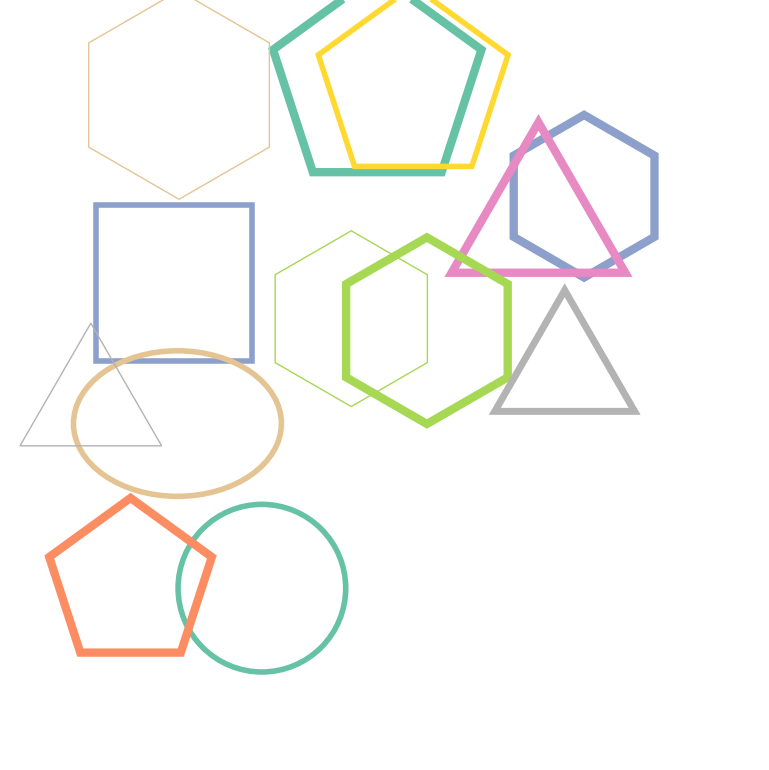[{"shape": "pentagon", "thickness": 3, "radius": 0.71, "center": [0.49, 0.891]}, {"shape": "circle", "thickness": 2, "radius": 0.54, "center": [0.34, 0.236]}, {"shape": "pentagon", "thickness": 3, "radius": 0.56, "center": [0.17, 0.242]}, {"shape": "hexagon", "thickness": 3, "radius": 0.53, "center": [0.759, 0.745]}, {"shape": "square", "thickness": 2, "radius": 0.51, "center": [0.226, 0.633]}, {"shape": "triangle", "thickness": 3, "radius": 0.65, "center": [0.699, 0.711]}, {"shape": "hexagon", "thickness": 0.5, "radius": 0.57, "center": [0.456, 0.586]}, {"shape": "hexagon", "thickness": 3, "radius": 0.61, "center": [0.554, 0.571]}, {"shape": "pentagon", "thickness": 2, "radius": 0.65, "center": [0.537, 0.889]}, {"shape": "oval", "thickness": 2, "radius": 0.68, "center": [0.23, 0.45]}, {"shape": "hexagon", "thickness": 0.5, "radius": 0.68, "center": [0.233, 0.877]}, {"shape": "triangle", "thickness": 0.5, "radius": 0.53, "center": [0.118, 0.474]}, {"shape": "triangle", "thickness": 2.5, "radius": 0.52, "center": [0.733, 0.518]}]